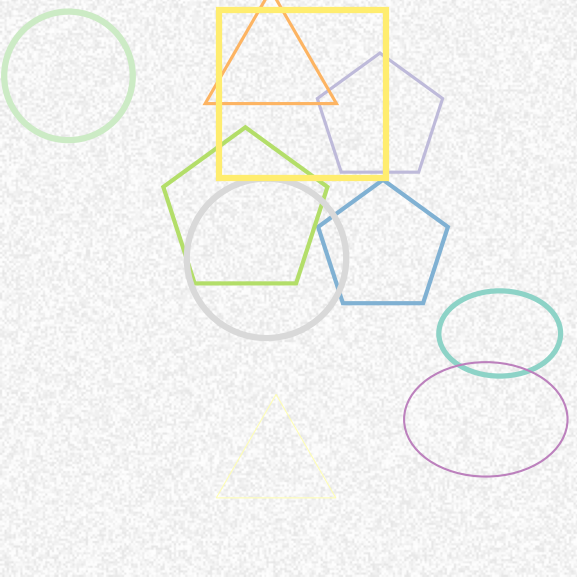[{"shape": "oval", "thickness": 2.5, "radius": 0.53, "center": [0.865, 0.422]}, {"shape": "triangle", "thickness": 0.5, "radius": 0.6, "center": [0.478, 0.197]}, {"shape": "pentagon", "thickness": 1.5, "radius": 0.57, "center": [0.658, 0.793]}, {"shape": "pentagon", "thickness": 2, "radius": 0.59, "center": [0.663, 0.57]}, {"shape": "triangle", "thickness": 1.5, "radius": 0.66, "center": [0.469, 0.885]}, {"shape": "pentagon", "thickness": 2, "radius": 0.75, "center": [0.425, 0.629]}, {"shape": "circle", "thickness": 3, "radius": 0.69, "center": [0.461, 0.552]}, {"shape": "oval", "thickness": 1, "radius": 0.71, "center": [0.841, 0.273]}, {"shape": "circle", "thickness": 3, "radius": 0.56, "center": [0.119, 0.868]}, {"shape": "square", "thickness": 3, "radius": 0.72, "center": [0.524, 0.836]}]